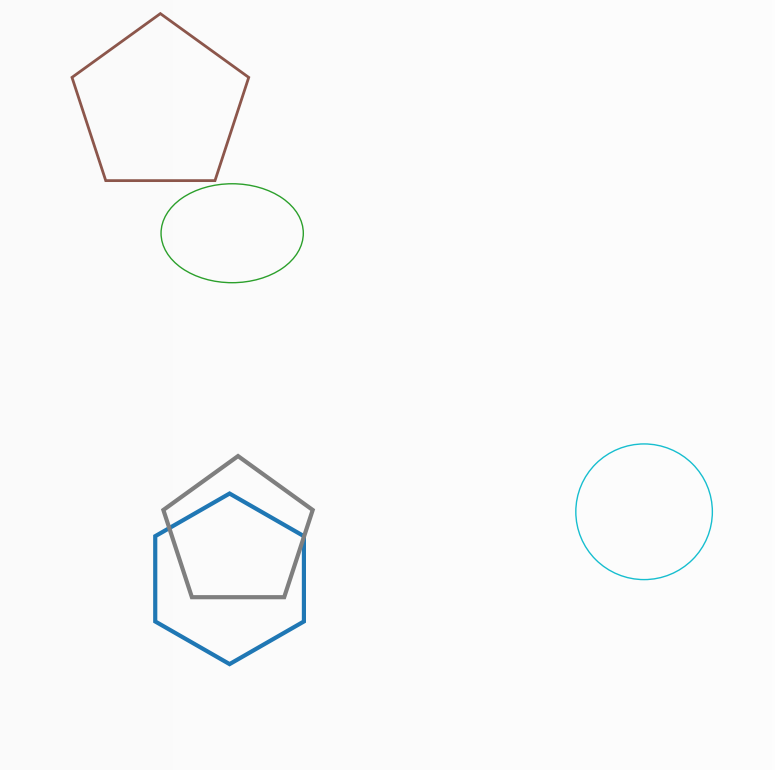[{"shape": "hexagon", "thickness": 1.5, "radius": 0.55, "center": [0.296, 0.248]}, {"shape": "oval", "thickness": 0.5, "radius": 0.46, "center": [0.3, 0.697]}, {"shape": "pentagon", "thickness": 1, "radius": 0.6, "center": [0.207, 0.862]}, {"shape": "pentagon", "thickness": 1.5, "radius": 0.51, "center": [0.307, 0.306]}, {"shape": "circle", "thickness": 0.5, "radius": 0.44, "center": [0.831, 0.335]}]